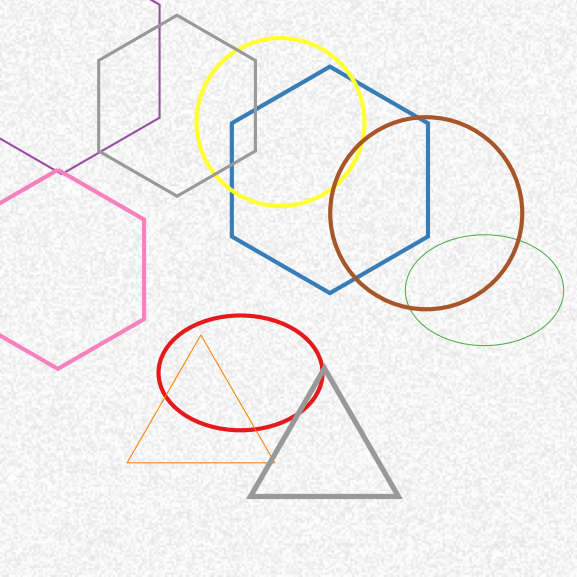[{"shape": "oval", "thickness": 2, "radius": 0.71, "center": [0.417, 0.353]}, {"shape": "hexagon", "thickness": 2, "radius": 0.98, "center": [0.571, 0.688]}, {"shape": "oval", "thickness": 0.5, "radius": 0.69, "center": [0.839, 0.497]}, {"shape": "hexagon", "thickness": 1, "radius": 0.98, "center": [0.107, 0.893]}, {"shape": "triangle", "thickness": 0.5, "radius": 0.74, "center": [0.348, 0.272]}, {"shape": "circle", "thickness": 2, "radius": 0.73, "center": [0.486, 0.788]}, {"shape": "circle", "thickness": 2, "radius": 0.83, "center": [0.738, 0.63]}, {"shape": "hexagon", "thickness": 2, "radius": 0.86, "center": [0.1, 0.533]}, {"shape": "triangle", "thickness": 2.5, "radius": 0.74, "center": [0.562, 0.213]}, {"shape": "hexagon", "thickness": 1.5, "radius": 0.78, "center": [0.307, 0.816]}]